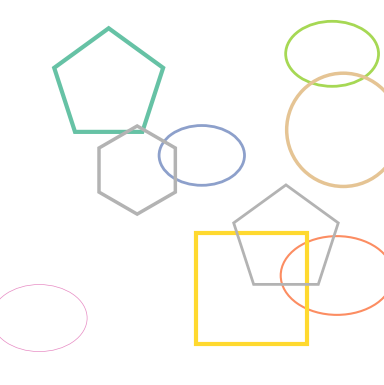[{"shape": "pentagon", "thickness": 3, "radius": 0.74, "center": [0.282, 0.778]}, {"shape": "oval", "thickness": 1.5, "radius": 0.73, "center": [0.875, 0.284]}, {"shape": "oval", "thickness": 2, "radius": 0.55, "center": [0.524, 0.596]}, {"shape": "oval", "thickness": 0.5, "radius": 0.62, "center": [0.102, 0.174]}, {"shape": "oval", "thickness": 2, "radius": 0.6, "center": [0.863, 0.86]}, {"shape": "square", "thickness": 3, "radius": 0.72, "center": [0.653, 0.25]}, {"shape": "circle", "thickness": 2.5, "radius": 0.74, "center": [0.892, 0.663]}, {"shape": "hexagon", "thickness": 2.5, "radius": 0.57, "center": [0.356, 0.558]}, {"shape": "pentagon", "thickness": 2, "radius": 0.71, "center": [0.743, 0.377]}]